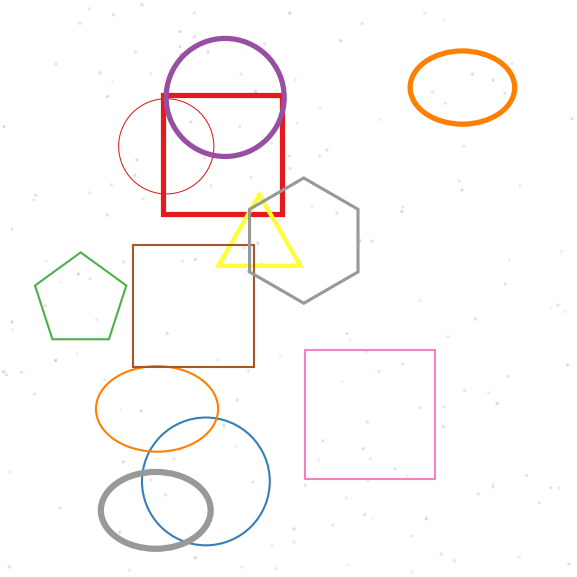[{"shape": "square", "thickness": 2.5, "radius": 0.52, "center": [0.385, 0.732]}, {"shape": "circle", "thickness": 0.5, "radius": 0.41, "center": [0.288, 0.746]}, {"shape": "circle", "thickness": 1, "radius": 0.55, "center": [0.357, 0.166]}, {"shape": "pentagon", "thickness": 1, "radius": 0.42, "center": [0.14, 0.479]}, {"shape": "circle", "thickness": 2.5, "radius": 0.51, "center": [0.39, 0.83]}, {"shape": "oval", "thickness": 2.5, "radius": 0.45, "center": [0.801, 0.848]}, {"shape": "oval", "thickness": 1, "radius": 0.53, "center": [0.272, 0.291]}, {"shape": "triangle", "thickness": 2, "radius": 0.41, "center": [0.449, 0.58]}, {"shape": "square", "thickness": 1, "radius": 0.53, "center": [0.335, 0.469]}, {"shape": "square", "thickness": 1, "radius": 0.56, "center": [0.641, 0.281]}, {"shape": "oval", "thickness": 3, "radius": 0.48, "center": [0.27, 0.115]}, {"shape": "hexagon", "thickness": 1.5, "radius": 0.54, "center": [0.526, 0.583]}]